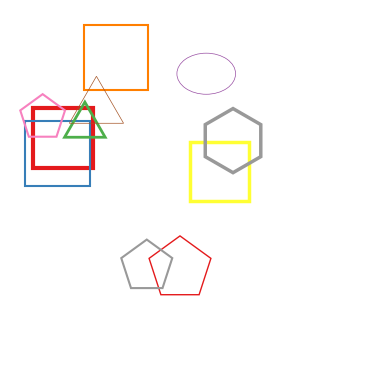[{"shape": "pentagon", "thickness": 1, "radius": 0.42, "center": [0.468, 0.303]}, {"shape": "square", "thickness": 3, "radius": 0.39, "center": [0.163, 0.641]}, {"shape": "square", "thickness": 1.5, "radius": 0.42, "center": [0.15, 0.6]}, {"shape": "triangle", "thickness": 2, "radius": 0.3, "center": [0.22, 0.674]}, {"shape": "oval", "thickness": 0.5, "radius": 0.38, "center": [0.536, 0.809]}, {"shape": "square", "thickness": 1.5, "radius": 0.42, "center": [0.301, 0.85]}, {"shape": "square", "thickness": 2.5, "radius": 0.39, "center": [0.569, 0.554]}, {"shape": "triangle", "thickness": 0.5, "radius": 0.41, "center": [0.25, 0.72]}, {"shape": "pentagon", "thickness": 1.5, "radius": 0.31, "center": [0.111, 0.694]}, {"shape": "pentagon", "thickness": 1.5, "radius": 0.35, "center": [0.381, 0.308]}, {"shape": "hexagon", "thickness": 2.5, "radius": 0.42, "center": [0.605, 0.635]}]